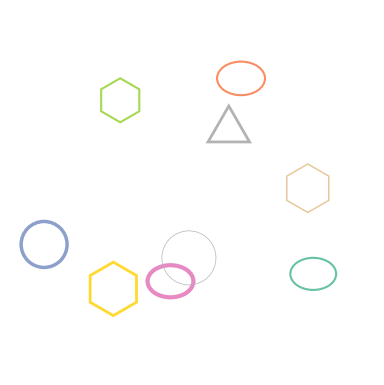[{"shape": "oval", "thickness": 1.5, "radius": 0.3, "center": [0.814, 0.289]}, {"shape": "oval", "thickness": 1.5, "radius": 0.31, "center": [0.626, 0.796]}, {"shape": "circle", "thickness": 2.5, "radius": 0.3, "center": [0.115, 0.365]}, {"shape": "oval", "thickness": 3, "radius": 0.3, "center": [0.443, 0.269]}, {"shape": "hexagon", "thickness": 1.5, "radius": 0.29, "center": [0.312, 0.74]}, {"shape": "hexagon", "thickness": 2, "radius": 0.35, "center": [0.294, 0.25]}, {"shape": "hexagon", "thickness": 1, "radius": 0.31, "center": [0.799, 0.511]}, {"shape": "circle", "thickness": 0.5, "radius": 0.35, "center": [0.491, 0.33]}, {"shape": "triangle", "thickness": 2, "radius": 0.31, "center": [0.594, 0.662]}]